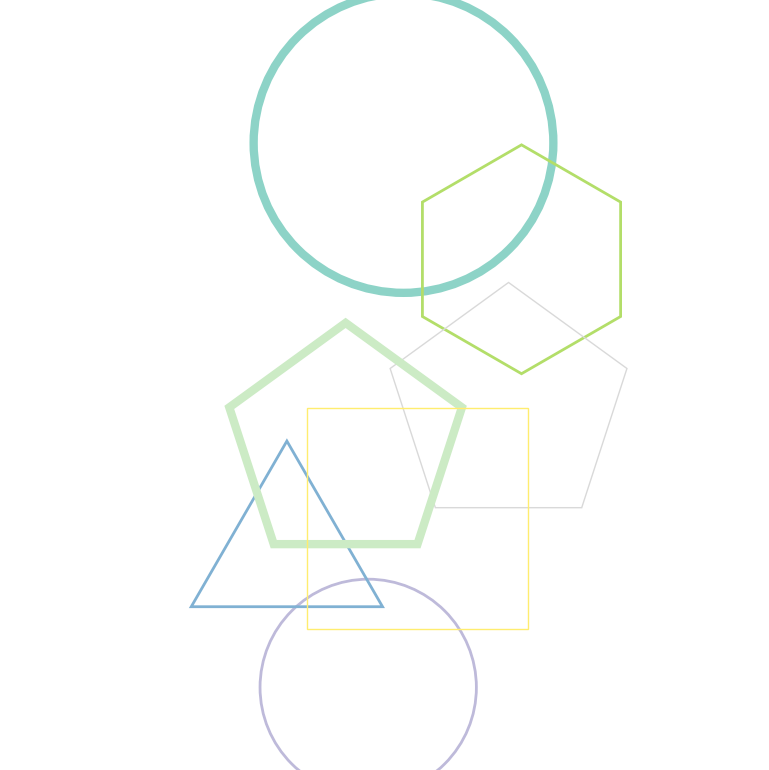[{"shape": "circle", "thickness": 3, "radius": 0.97, "center": [0.524, 0.814]}, {"shape": "circle", "thickness": 1, "radius": 0.7, "center": [0.478, 0.107]}, {"shape": "triangle", "thickness": 1, "radius": 0.72, "center": [0.373, 0.284]}, {"shape": "hexagon", "thickness": 1, "radius": 0.74, "center": [0.677, 0.663]}, {"shape": "pentagon", "thickness": 0.5, "radius": 0.81, "center": [0.66, 0.471]}, {"shape": "pentagon", "thickness": 3, "radius": 0.79, "center": [0.449, 0.422]}, {"shape": "square", "thickness": 0.5, "radius": 0.72, "center": [0.542, 0.327]}]